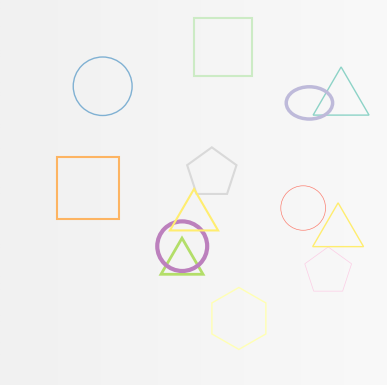[{"shape": "triangle", "thickness": 1, "radius": 0.42, "center": [0.88, 0.743]}, {"shape": "hexagon", "thickness": 1, "radius": 0.4, "center": [0.616, 0.173]}, {"shape": "oval", "thickness": 2.5, "radius": 0.3, "center": [0.799, 0.733]}, {"shape": "circle", "thickness": 0.5, "radius": 0.29, "center": [0.782, 0.46]}, {"shape": "circle", "thickness": 1, "radius": 0.38, "center": [0.265, 0.776]}, {"shape": "square", "thickness": 1.5, "radius": 0.4, "center": [0.228, 0.511]}, {"shape": "triangle", "thickness": 2, "radius": 0.31, "center": [0.47, 0.319]}, {"shape": "pentagon", "thickness": 0.5, "radius": 0.32, "center": [0.847, 0.295]}, {"shape": "pentagon", "thickness": 1.5, "radius": 0.33, "center": [0.547, 0.55]}, {"shape": "circle", "thickness": 3, "radius": 0.32, "center": [0.47, 0.361]}, {"shape": "square", "thickness": 1.5, "radius": 0.37, "center": [0.575, 0.878]}, {"shape": "triangle", "thickness": 1.5, "radius": 0.36, "center": [0.501, 0.437]}, {"shape": "triangle", "thickness": 1, "radius": 0.38, "center": [0.873, 0.397]}]